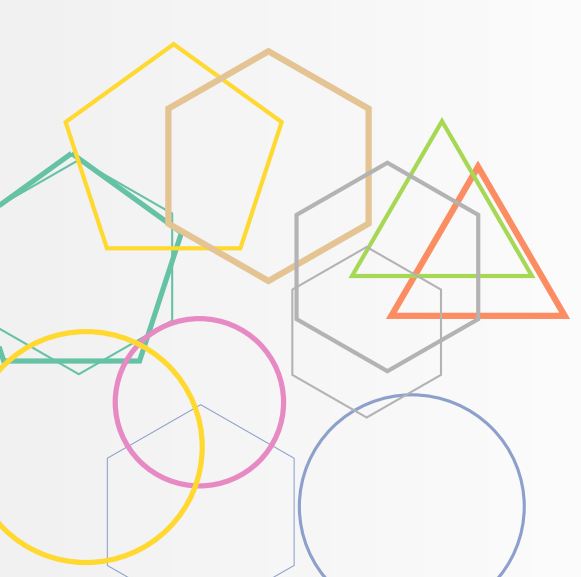[{"shape": "pentagon", "thickness": 2.5, "radius": 0.99, "center": [0.123, 0.535]}, {"shape": "hexagon", "thickness": 1, "radius": 0.93, "center": [0.136, 0.537]}, {"shape": "triangle", "thickness": 3, "radius": 0.86, "center": [0.822, 0.538]}, {"shape": "circle", "thickness": 1.5, "radius": 0.97, "center": [0.708, 0.122]}, {"shape": "hexagon", "thickness": 0.5, "radius": 0.93, "center": [0.345, 0.113]}, {"shape": "circle", "thickness": 2.5, "radius": 0.72, "center": [0.343, 0.303]}, {"shape": "triangle", "thickness": 2, "radius": 0.89, "center": [0.76, 0.611]}, {"shape": "circle", "thickness": 2.5, "radius": 1.0, "center": [0.148, 0.225]}, {"shape": "pentagon", "thickness": 2, "radius": 0.98, "center": [0.299, 0.727]}, {"shape": "hexagon", "thickness": 3, "radius": 0.99, "center": [0.462, 0.711]}, {"shape": "hexagon", "thickness": 1, "radius": 0.74, "center": [0.631, 0.424]}, {"shape": "hexagon", "thickness": 2, "radius": 0.9, "center": [0.666, 0.537]}]